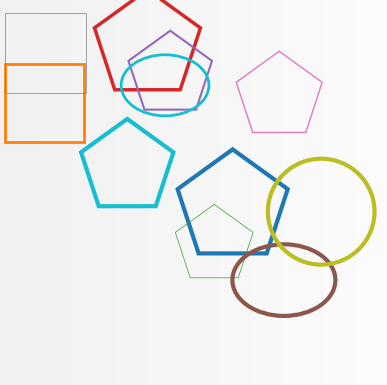[{"shape": "pentagon", "thickness": 3, "radius": 0.75, "center": [0.6, 0.463]}, {"shape": "square", "thickness": 2, "radius": 0.51, "center": [0.115, 0.733]}, {"shape": "pentagon", "thickness": 0.5, "radius": 0.53, "center": [0.553, 0.364]}, {"shape": "pentagon", "thickness": 2.5, "radius": 0.72, "center": [0.381, 0.883]}, {"shape": "pentagon", "thickness": 1.5, "radius": 0.57, "center": [0.439, 0.807]}, {"shape": "oval", "thickness": 3, "radius": 0.66, "center": [0.733, 0.272]}, {"shape": "pentagon", "thickness": 1, "radius": 0.58, "center": [0.721, 0.75]}, {"shape": "square", "thickness": 0.5, "radius": 0.52, "center": [0.117, 0.862]}, {"shape": "circle", "thickness": 3, "radius": 0.69, "center": [0.829, 0.45]}, {"shape": "pentagon", "thickness": 3, "radius": 0.63, "center": [0.328, 0.566]}, {"shape": "oval", "thickness": 2, "radius": 0.57, "center": [0.426, 0.778]}]